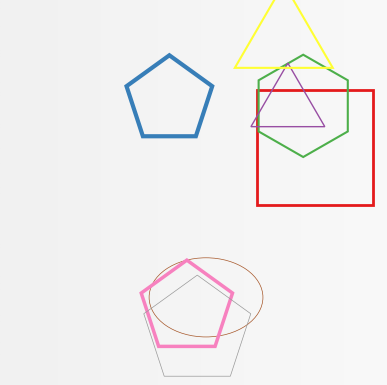[{"shape": "square", "thickness": 2, "radius": 0.75, "center": [0.812, 0.617]}, {"shape": "pentagon", "thickness": 3, "radius": 0.58, "center": [0.437, 0.74]}, {"shape": "hexagon", "thickness": 1.5, "radius": 0.66, "center": [0.782, 0.725]}, {"shape": "triangle", "thickness": 1, "radius": 0.55, "center": [0.743, 0.726]}, {"shape": "triangle", "thickness": 1.5, "radius": 0.73, "center": [0.732, 0.897]}, {"shape": "oval", "thickness": 0.5, "radius": 0.73, "center": [0.532, 0.228]}, {"shape": "pentagon", "thickness": 2.5, "radius": 0.62, "center": [0.482, 0.2]}, {"shape": "pentagon", "thickness": 0.5, "radius": 0.73, "center": [0.509, 0.14]}]